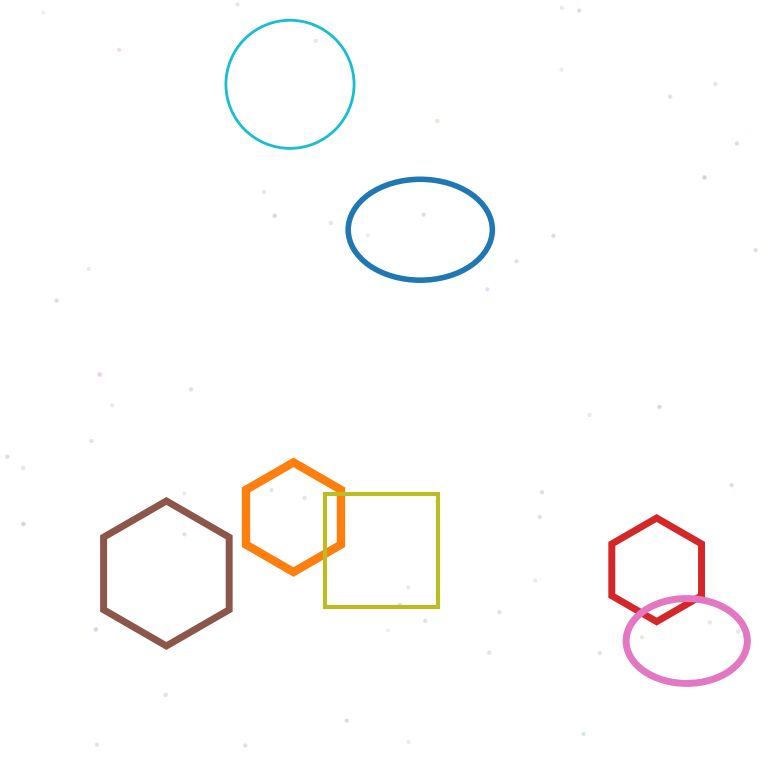[{"shape": "oval", "thickness": 2, "radius": 0.47, "center": [0.546, 0.702]}, {"shape": "hexagon", "thickness": 3, "radius": 0.36, "center": [0.381, 0.328]}, {"shape": "hexagon", "thickness": 2.5, "radius": 0.34, "center": [0.853, 0.26]}, {"shape": "hexagon", "thickness": 2.5, "radius": 0.47, "center": [0.216, 0.255]}, {"shape": "oval", "thickness": 2.5, "radius": 0.39, "center": [0.892, 0.168]}, {"shape": "square", "thickness": 1.5, "radius": 0.37, "center": [0.496, 0.285]}, {"shape": "circle", "thickness": 1, "radius": 0.42, "center": [0.377, 0.89]}]